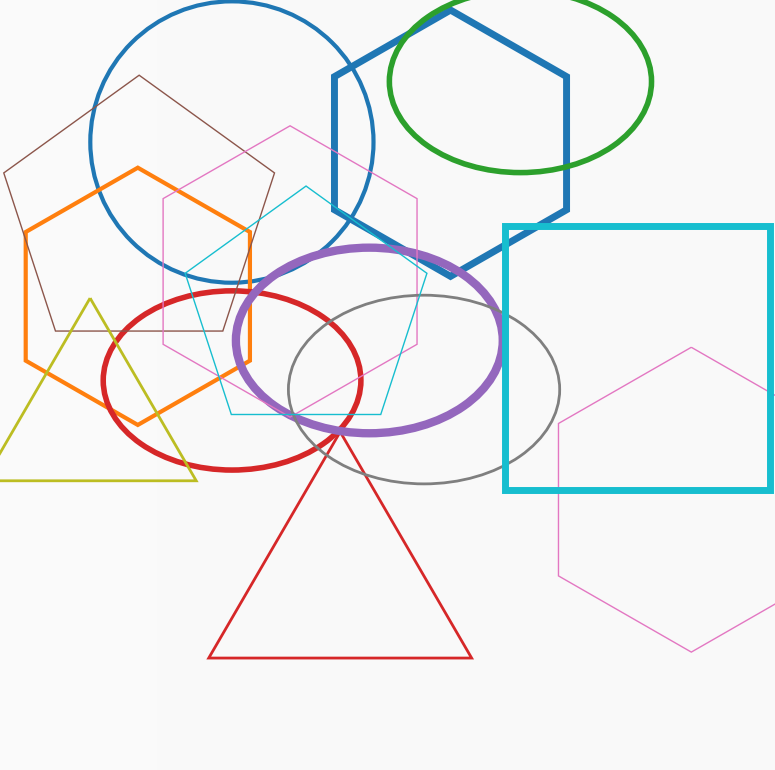[{"shape": "hexagon", "thickness": 2.5, "radius": 0.86, "center": [0.581, 0.814]}, {"shape": "circle", "thickness": 1.5, "radius": 0.91, "center": [0.299, 0.816]}, {"shape": "hexagon", "thickness": 1.5, "radius": 0.84, "center": [0.178, 0.615]}, {"shape": "oval", "thickness": 2, "radius": 0.85, "center": [0.672, 0.894]}, {"shape": "oval", "thickness": 2, "radius": 0.83, "center": [0.299, 0.506]}, {"shape": "triangle", "thickness": 1, "radius": 0.98, "center": [0.439, 0.243]}, {"shape": "oval", "thickness": 3, "radius": 0.86, "center": [0.477, 0.558]}, {"shape": "pentagon", "thickness": 0.5, "radius": 0.92, "center": [0.18, 0.719]}, {"shape": "hexagon", "thickness": 0.5, "radius": 0.95, "center": [0.374, 0.647]}, {"shape": "hexagon", "thickness": 0.5, "radius": 0.99, "center": [0.892, 0.351]}, {"shape": "oval", "thickness": 1, "radius": 0.88, "center": [0.547, 0.494]}, {"shape": "triangle", "thickness": 1, "radius": 0.79, "center": [0.116, 0.455]}, {"shape": "square", "thickness": 2.5, "radius": 0.86, "center": [0.822, 0.536]}, {"shape": "pentagon", "thickness": 0.5, "radius": 0.82, "center": [0.395, 0.594]}]